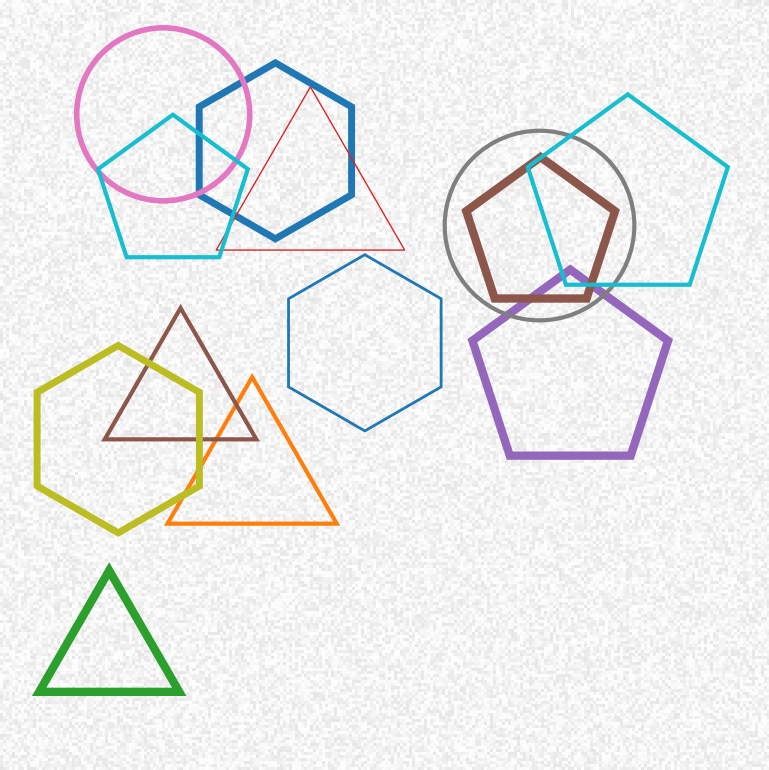[{"shape": "hexagon", "thickness": 1, "radius": 0.57, "center": [0.474, 0.555]}, {"shape": "hexagon", "thickness": 2.5, "radius": 0.57, "center": [0.358, 0.804]}, {"shape": "triangle", "thickness": 1.5, "radius": 0.63, "center": [0.327, 0.383]}, {"shape": "triangle", "thickness": 3, "radius": 0.53, "center": [0.142, 0.154]}, {"shape": "triangle", "thickness": 0.5, "radius": 0.71, "center": [0.403, 0.746]}, {"shape": "pentagon", "thickness": 3, "radius": 0.67, "center": [0.741, 0.516]}, {"shape": "triangle", "thickness": 1.5, "radius": 0.57, "center": [0.234, 0.486]}, {"shape": "pentagon", "thickness": 3, "radius": 0.51, "center": [0.702, 0.694]}, {"shape": "circle", "thickness": 2, "radius": 0.56, "center": [0.212, 0.851]}, {"shape": "circle", "thickness": 1.5, "radius": 0.62, "center": [0.701, 0.707]}, {"shape": "hexagon", "thickness": 2.5, "radius": 0.61, "center": [0.154, 0.43]}, {"shape": "pentagon", "thickness": 1.5, "radius": 0.68, "center": [0.815, 0.741]}, {"shape": "pentagon", "thickness": 1.5, "radius": 0.51, "center": [0.225, 0.749]}]